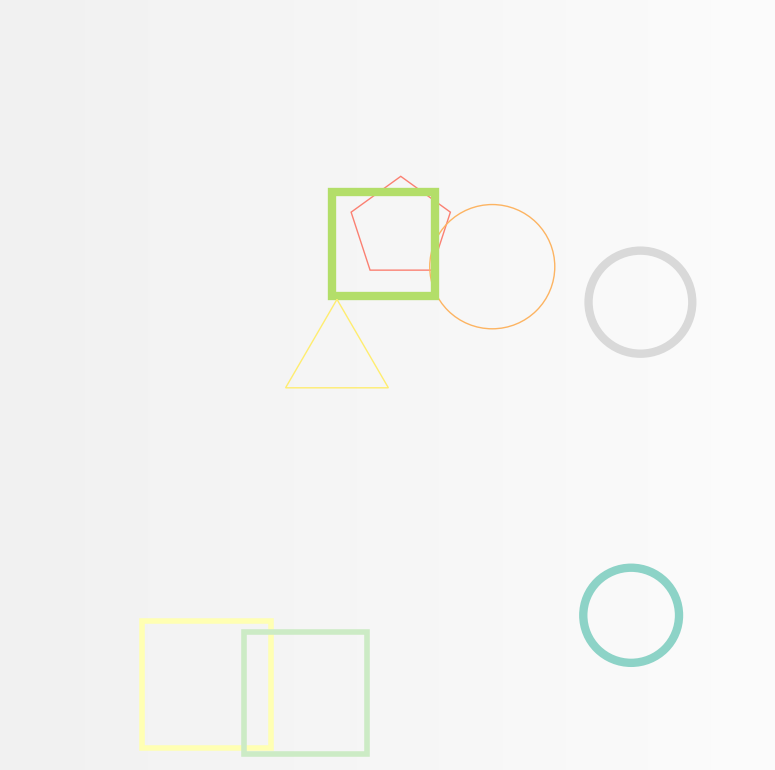[{"shape": "circle", "thickness": 3, "radius": 0.31, "center": [0.814, 0.201]}, {"shape": "square", "thickness": 2, "radius": 0.41, "center": [0.266, 0.111]}, {"shape": "pentagon", "thickness": 0.5, "radius": 0.34, "center": [0.517, 0.704]}, {"shape": "circle", "thickness": 0.5, "radius": 0.4, "center": [0.635, 0.654]}, {"shape": "square", "thickness": 3, "radius": 0.33, "center": [0.495, 0.683]}, {"shape": "circle", "thickness": 3, "radius": 0.33, "center": [0.826, 0.608]}, {"shape": "square", "thickness": 2, "radius": 0.4, "center": [0.395, 0.1]}, {"shape": "triangle", "thickness": 0.5, "radius": 0.38, "center": [0.435, 0.535]}]